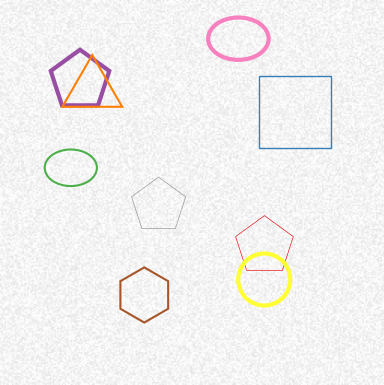[{"shape": "pentagon", "thickness": 0.5, "radius": 0.39, "center": [0.687, 0.361]}, {"shape": "square", "thickness": 1, "radius": 0.47, "center": [0.767, 0.709]}, {"shape": "oval", "thickness": 1.5, "radius": 0.34, "center": [0.184, 0.564]}, {"shape": "pentagon", "thickness": 3, "radius": 0.4, "center": [0.208, 0.791]}, {"shape": "triangle", "thickness": 1.5, "radius": 0.45, "center": [0.24, 0.768]}, {"shape": "circle", "thickness": 3, "radius": 0.34, "center": [0.686, 0.274]}, {"shape": "hexagon", "thickness": 1.5, "radius": 0.36, "center": [0.375, 0.234]}, {"shape": "oval", "thickness": 3, "radius": 0.39, "center": [0.619, 0.9]}, {"shape": "pentagon", "thickness": 0.5, "radius": 0.37, "center": [0.412, 0.466]}]